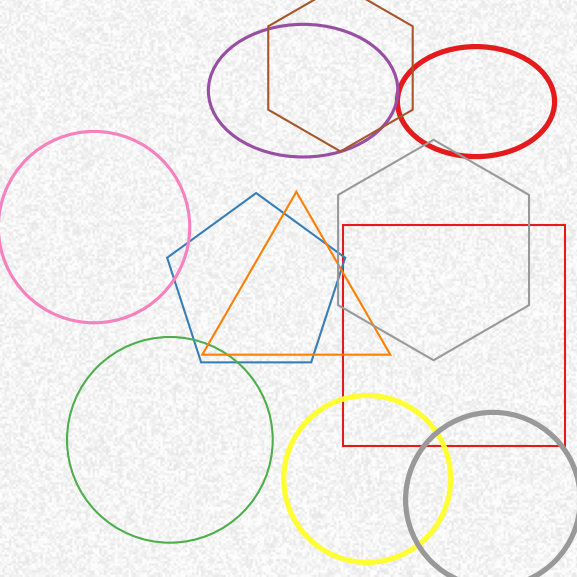[{"shape": "square", "thickness": 1, "radius": 0.96, "center": [0.786, 0.418]}, {"shape": "oval", "thickness": 2.5, "radius": 0.68, "center": [0.824, 0.823]}, {"shape": "pentagon", "thickness": 1, "radius": 0.81, "center": [0.444, 0.503]}, {"shape": "circle", "thickness": 1, "radius": 0.89, "center": [0.294, 0.238]}, {"shape": "oval", "thickness": 1.5, "radius": 0.82, "center": [0.525, 0.842]}, {"shape": "triangle", "thickness": 1, "radius": 0.94, "center": [0.513, 0.479]}, {"shape": "circle", "thickness": 2.5, "radius": 0.72, "center": [0.636, 0.17]}, {"shape": "hexagon", "thickness": 1, "radius": 0.72, "center": [0.59, 0.881]}, {"shape": "circle", "thickness": 1.5, "radius": 0.83, "center": [0.163, 0.606]}, {"shape": "circle", "thickness": 2.5, "radius": 0.76, "center": [0.854, 0.134]}, {"shape": "hexagon", "thickness": 1, "radius": 0.95, "center": [0.751, 0.566]}]